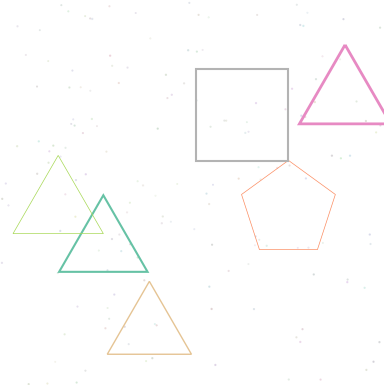[{"shape": "triangle", "thickness": 1.5, "radius": 0.66, "center": [0.268, 0.36]}, {"shape": "pentagon", "thickness": 0.5, "radius": 0.64, "center": [0.749, 0.455]}, {"shape": "triangle", "thickness": 2, "radius": 0.68, "center": [0.896, 0.747]}, {"shape": "triangle", "thickness": 0.5, "radius": 0.68, "center": [0.151, 0.461]}, {"shape": "triangle", "thickness": 1, "radius": 0.63, "center": [0.388, 0.143]}, {"shape": "square", "thickness": 1.5, "radius": 0.6, "center": [0.628, 0.701]}]